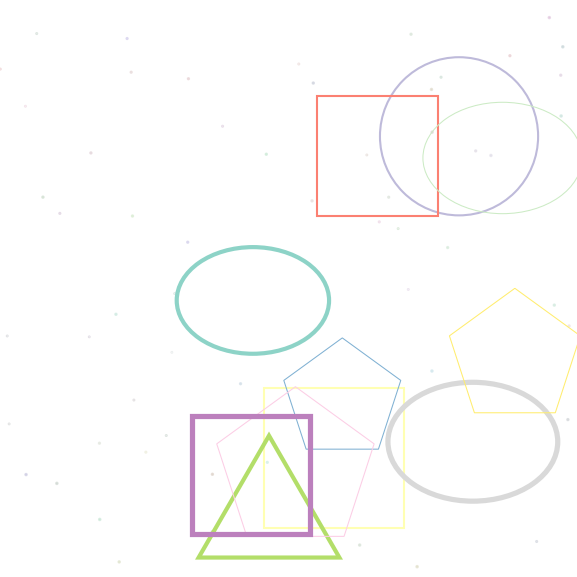[{"shape": "oval", "thickness": 2, "radius": 0.66, "center": [0.438, 0.479]}, {"shape": "square", "thickness": 1, "radius": 0.6, "center": [0.578, 0.206]}, {"shape": "circle", "thickness": 1, "radius": 0.68, "center": [0.795, 0.763]}, {"shape": "square", "thickness": 1, "radius": 0.52, "center": [0.654, 0.729]}, {"shape": "pentagon", "thickness": 0.5, "radius": 0.53, "center": [0.593, 0.308]}, {"shape": "triangle", "thickness": 2, "radius": 0.7, "center": [0.466, 0.104]}, {"shape": "pentagon", "thickness": 0.5, "radius": 0.72, "center": [0.512, 0.186]}, {"shape": "oval", "thickness": 2.5, "radius": 0.74, "center": [0.819, 0.234]}, {"shape": "square", "thickness": 2.5, "radius": 0.51, "center": [0.434, 0.176]}, {"shape": "oval", "thickness": 0.5, "radius": 0.69, "center": [0.87, 0.726]}, {"shape": "pentagon", "thickness": 0.5, "radius": 0.6, "center": [0.892, 0.381]}]